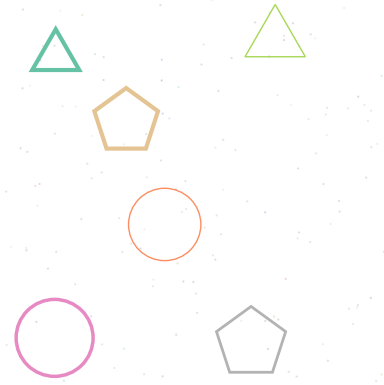[{"shape": "triangle", "thickness": 3, "radius": 0.35, "center": [0.145, 0.853]}, {"shape": "circle", "thickness": 1, "radius": 0.47, "center": [0.428, 0.417]}, {"shape": "circle", "thickness": 2.5, "radius": 0.5, "center": [0.142, 0.122]}, {"shape": "triangle", "thickness": 1, "radius": 0.45, "center": [0.715, 0.898]}, {"shape": "pentagon", "thickness": 3, "radius": 0.43, "center": [0.328, 0.684]}, {"shape": "pentagon", "thickness": 2, "radius": 0.47, "center": [0.652, 0.11]}]